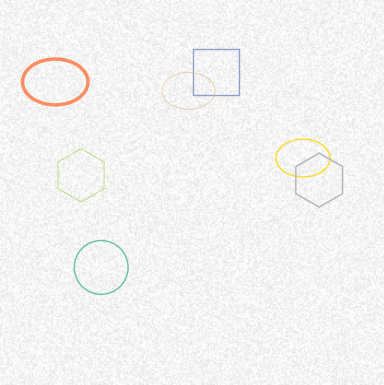[{"shape": "circle", "thickness": 1, "radius": 0.35, "center": [0.263, 0.305]}, {"shape": "oval", "thickness": 2.5, "radius": 0.43, "center": [0.144, 0.787]}, {"shape": "square", "thickness": 1, "radius": 0.3, "center": [0.56, 0.812]}, {"shape": "hexagon", "thickness": 0.5, "radius": 0.35, "center": [0.21, 0.545]}, {"shape": "oval", "thickness": 1, "radius": 0.35, "center": [0.787, 0.589]}, {"shape": "oval", "thickness": 0.5, "radius": 0.34, "center": [0.49, 0.764]}, {"shape": "hexagon", "thickness": 1, "radius": 0.35, "center": [0.829, 0.532]}]